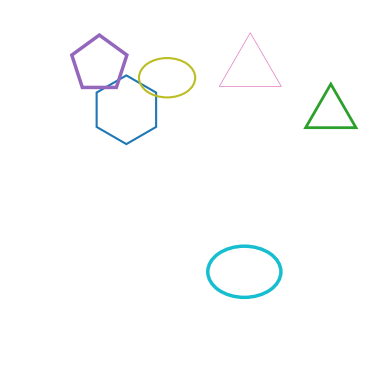[{"shape": "hexagon", "thickness": 1.5, "radius": 0.45, "center": [0.328, 0.715]}, {"shape": "triangle", "thickness": 2, "radius": 0.38, "center": [0.859, 0.706]}, {"shape": "pentagon", "thickness": 2.5, "radius": 0.38, "center": [0.258, 0.834]}, {"shape": "triangle", "thickness": 0.5, "radius": 0.47, "center": [0.65, 0.822]}, {"shape": "oval", "thickness": 1.5, "radius": 0.37, "center": [0.434, 0.798]}, {"shape": "oval", "thickness": 2.5, "radius": 0.47, "center": [0.635, 0.294]}]